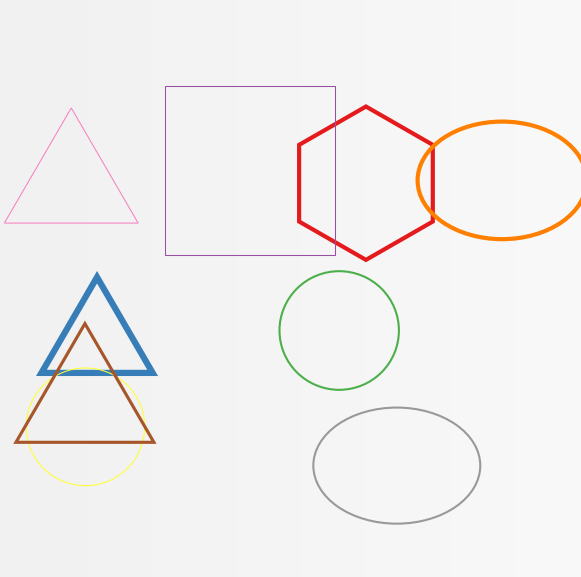[{"shape": "hexagon", "thickness": 2, "radius": 0.66, "center": [0.63, 0.682]}, {"shape": "triangle", "thickness": 3, "radius": 0.55, "center": [0.167, 0.409]}, {"shape": "circle", "thickness": 1, "radius": 0.51, "center": [0.584, 0.427]}, {"shape": "square", "thickness": 0.5, "radius": 0.73, "center": [0.429, 0.704]}, {"shape": "oval", "thickness": 2, "radius": 0.73, "center": [0.864, 0.687]}, {"shape": "circle", "thickness": 0.5, "radius": 0.51, "center": [0.147, 0.26]}, {"shape": "triangle", "thickness": 1.5, "radius": 0.69, "center": [0.146, 0.302]}, {"shape": "triangle", "thickness": 0.5, "radius": 0.66, "center": [0.123, 0.679]}, {"shape": "oval", "thickness": 1, "radius": 0.72, "center": [0.683, 0.193]}]